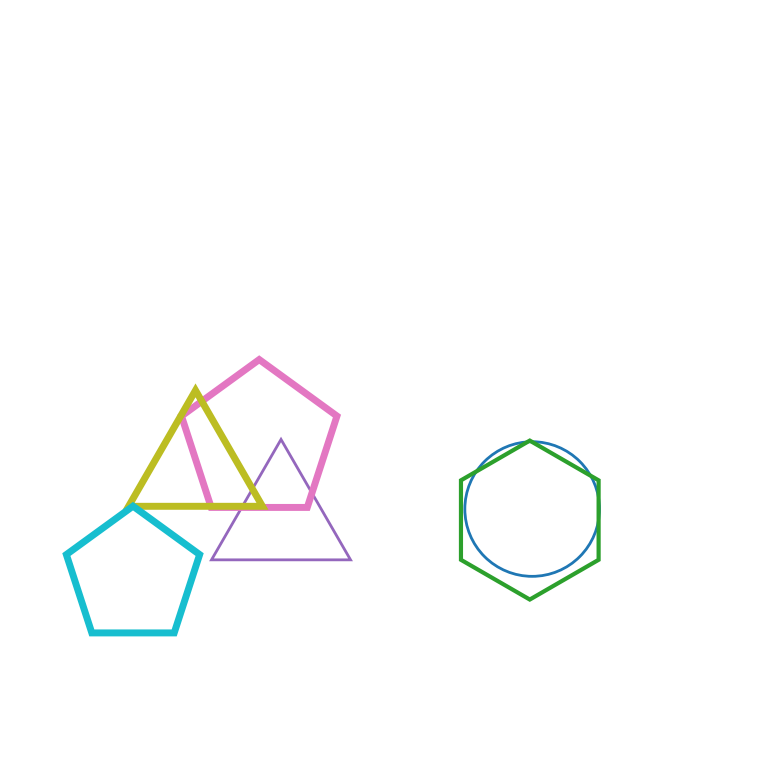[{"shape": "circle", "thickness": 1, "radius": 0.44, "center": [0.691, 0.339]}, {"shape": "hexagon", "thickness": 1.5, "radius": 0.52, "center": [0.688, 0.325]}, {"shape": "triangle", "thickness": 1, "radius": 0.52, "center": [0.365, 0.325]}, {"shape": "pentagon", "thickness": 2.5, "radius": 0.53, "center": [0.337, 0.427]}, {"shape": "triangle", "thickness": 2.5, "radius": 0.5, "center": [0.254, 0.393]}, {"shape": "pentagon", "thickness": 2.5, "radius": 0.46, "center": [0.173, 0.252]}]